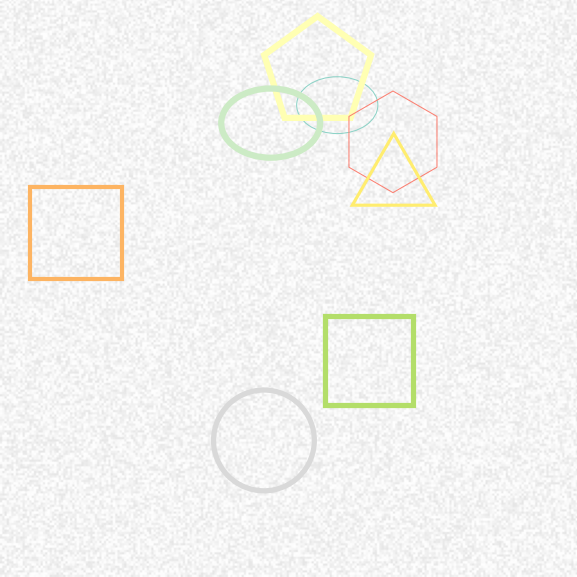[{"shape": "oval", "thickness": 0.5, "radius": 0.35, "center": [0.584, 0.817]}, {"shape": "pentagon", "thickness": 3, "radius": 0.49, "center": [0.55, 0.874]}, {"shape": "hexagon", "thickness": 0.5, "radius": 0.44, "center": [0.68, 0.754]}, {"shape": "square", "thickness": 2, "radius": 0.4, "center": [0.131, 0.596]}, {"shape": "square", "thickness": 2.5, "radius": 0.38, "center": [0.639, 0.375]}, {"shape": "circle", "thickness": 2.5, "radius": 0.44, "center": [0.457, 0.236]}, {"shape": "oval", "thickness": 3, "radius": 0.43, "center": [0.469, 0.786]}, {"shape": "triangle", "thickness": 1.5, "radius": 0.41, "center": [0.682, 0.685]}]